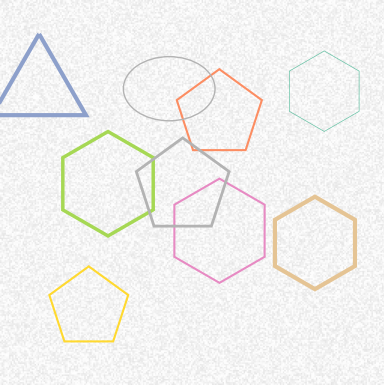[{"shape": "hexagon", "thickness": 0.5, "radius": 0.52, "center": [0.842, 0.763]}, {"shape": "pentagon", "thickness": 1.5, "radius": 0.58, "center": [0.57, 0.704]}, {"shape": "triangle", "thickness": 3, "radius": 0.7, "center": [0.102, 0.771]}, {"shape": "hexagon", "thickness": 1.5, "radius": 0.68, "center": [0.57, 0.401]}, {"shape": "hexagon", "thickness": 2.5, "radius": 0.68, "center": [0.281, 0.523]}, {"shape": "pentagon", "thickness": 1.5, "radius": 0.54, "center": [0.231, 0.2]}, {"shape": "hexagon", "thickness": 3, "radius": 0.6, "center": [0.818, 0.369]}, {"shape": "oval", "thickness": 1, "radius": 0.6, "center": [0.439, 0.77]}, {"shape": "pentagon", "thickness": 2, "radius": 0.63, "center": [0.475, 0.515]}]